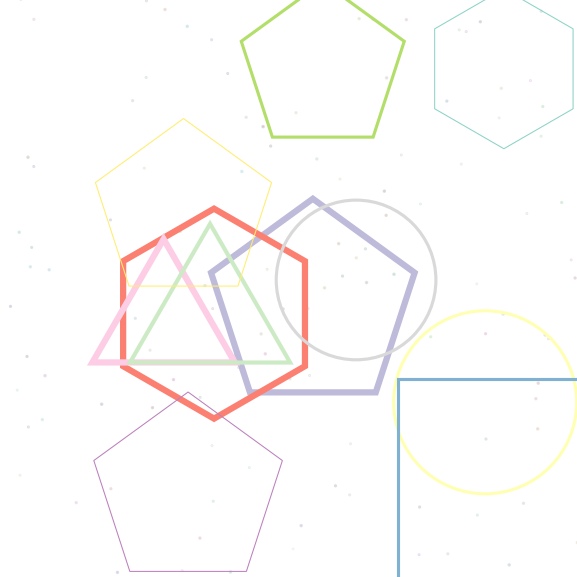[{"shape": "hexagon", "thickness": 0.5, "radius": 0.69, "center": [0.873, 0.88]}, {"shape": "circle", "thickness": 1.5, "radius": 0.79, "center": [0.84, 0.303]}, {"shape": "pentagon", "thickness": 3, "radius": 0.93, "center": [0.542, 0.47]}, {"shape": "hexagon", "thickness": 3, "radius": 0.91, "center": [0.371, 0.456]}, {"shape": "square", "thickness": 1.5, "radius": 0.94, "center": [0.877, 0.155]}, {"shape": "pentagon", "thickness": 1.5, "radius": 0.74, "center": [0.559, 0.882]}, {"shape": "triangle", "thickness": 3, "radius": 0.71, "center": [0.283, 0.443]}, {"shape": "circle", "thickness": 1.5, "radius": 0.69, "center": [0.617, 0.514]}, {"shape": "pentagon", "thickness": 0.5, "radius": 0.86, "center": [0.326, 0.149]}, {"shape": "triangle", "thickness": 2, "radius": 0.8, "center": [0.364, 0.451]}, {"shape": "pentagon", "thickness": 0.5, "radius": 0.8, "center": [0.318, 0.633]}]